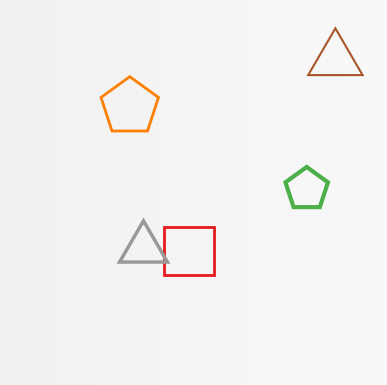[{"shape": "square", "thickness": 2, "radius": 0.32, "center": [0.488, 0.348]}, {"shape": "pentagon", "thickness": 3, "radius": 0.29, "center": [0.791, 0.509]}, {"shape": "pentagon", "thickness": 2, "radius": 0.39, "center": [0.335, 0.723]}, {"shape": "triangle", "thickness": 1.5, "radius": 0.41, "center": [0.866, 0.845]}, {"shape": "triangle", "thickness": 2.5, "radius": 0.36, "center": [0.37, 0.355]}]